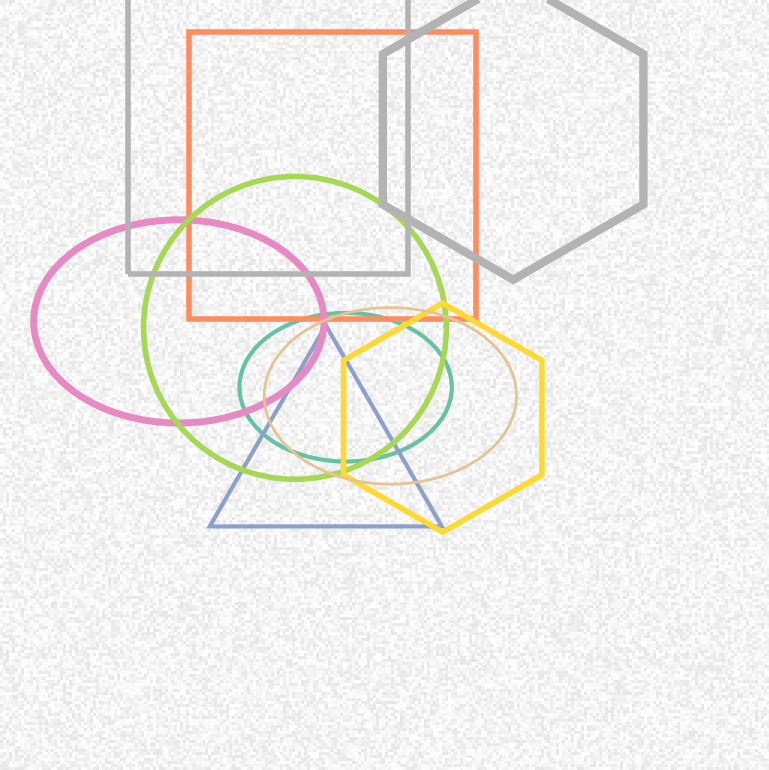[{"shape": "oval", "thickness": 1.5, "radius": 0.69, "center": [0.449, 0.497]}, {"shape": "square", "thickness": 2, "radius": 0.93, "center": [0.432, 0.772]}, {"shape": "triangle", "thickness": 1.5, "radius": 0.87, "center": [0.423, 0.403]}, {"shape": "oval", "thickness": 2.5, "radius": 0.94, "center": [0.232, 0.583]}, {"shape": "circle", "thickness": 2, "radius": 0.98, "center": [0.383, 0.574]}, {"shape": "hexagon", "thickness": 2, "radius": 0.74, "center": [0.575, 0.458]}, {"shape": "oval", "thickness": 1, "radius": 0.82, "center": [0.507, 0.486]}, {"shape": "hexagon", "thickness": 3, "radius": 0.98, "center": [0.666, 0.832]}, {"shape": "square", "thickness": 2, "radius": 0.91, "center": [0.348, 0.827]}]